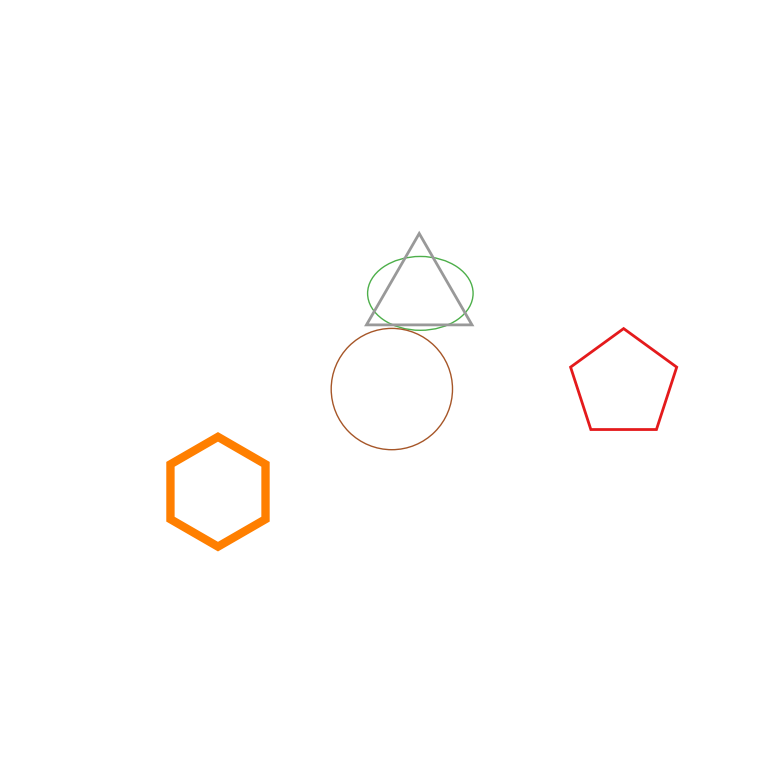[{"shape": "pentagon", "thickness": 1, "radius": 0.36, "center": [0.81, 0.501]}, {"shape": "oval", "thickness": 0.5, "radius": 0.34, "center": [0.546, 0.619]}, {"shape": "hexagon", "thickness": 3, "radius": 0.36, "center": [0.283, 0.361]}, {"shape": "circle", "thickness": 0.5, "radius": 0.39, "center": [0.509, 0.495]}, {"shape": "triangle", "thickness": 1, "radius": 0.4, "center": [0.544, 0.618]}]